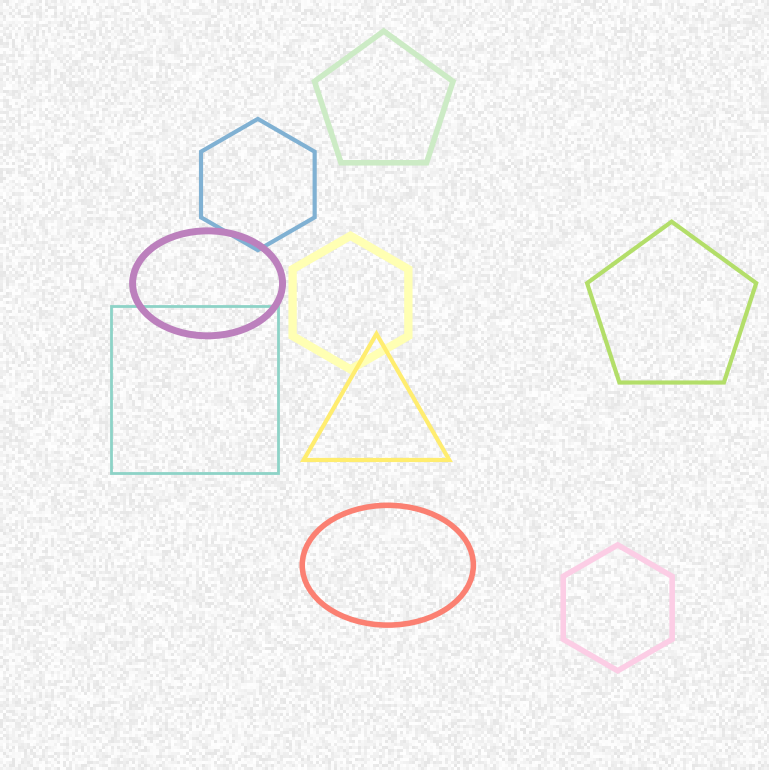[{"shape": "square", "thickness": 1, "radius": 0.54, "center": [0.253, 0.494]}, {"shape": "hexagon", "thickness": 3, "radius": 0.43, "center": [0.455, 0.607]}, {"shape": "oval", "thickness": 2, "radius": 0.56, "center": [0.504, 0.266]}, {"shape": "hexagon", "thickness": 1.5, "radius": 0.43, "center": [0.335, 0.76]}, {"shape": "pentagon", "thickness": 1.5, "radius": 0.58, "center": [0.872, 0.597]}, {"shape": "hexagon", "thickness": 2, "radius": 0.41, "center": [0.802, 0.211]}, {"shape": "oval", "thickness": 2.5, "radius": 0.49, "center": [0.27, 0.632]}, {"shape": "pentagon", "thickness": 2, "radius": 0.47, "center": [0.498, 0.865]}, {"shape": "triangle", "thickness": 1.5, "radius": 0.55, "center": [0.489, 0.457]}]